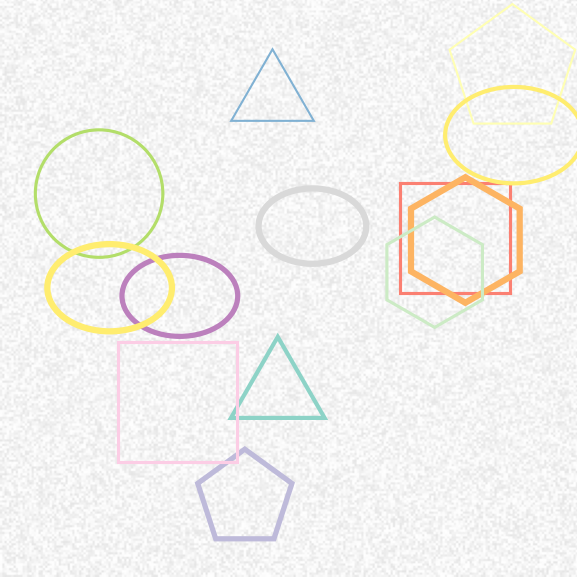[{"shape": "triangle", "thickness": 2, "radius": 0.47, "center": [0.481, 0.322]}, {"shape": "pentagon", "thickness": 1, "radius": 0.57, "center": [0.887, 0.878]}, {"shape": "pentagon", "thickness": 2.5, "radius": 0.43, "center": [0.424, 0.136]}, {"shape": "square", "thickness": 1.5, "radius": 0.48, "center": [0.788, 0.588]}, {"shape": "triangle", "thickness": 1, "radius": 0.41, "center": [0.472, 0.831]}, {"shape": "hexagon", "thickness": 3, "radius": 0.54, "center": [0.806, 0.584]}, {"shape": "circle", "thickness": 1.5, "radius": 0.55, "center": [0.172, 0.664]}, {"shape": "square", "thickness": 1.5, "radius": 0.52, "center": [0.307, 0.303]}, {"shape": "oval", "thickness": 3, "radius": 0.47, "center": [0.541, 0.608]}, {"shape": "oval", "thickness": 2.5, "radius": 0.5, "center": [0.311, 0.487]}, {"shape": "hexagon", "thickness": 1.5, "radius": 0.48, "center": [0.753, 0.528]}, {"shape": "oval", "thickness": 3, "radius": 0.54, "center": [0.19, 0.501]}, {"shape": "oval", "thickness": 2, "radius": 0.6, "center": [0.89, 0.765]}]